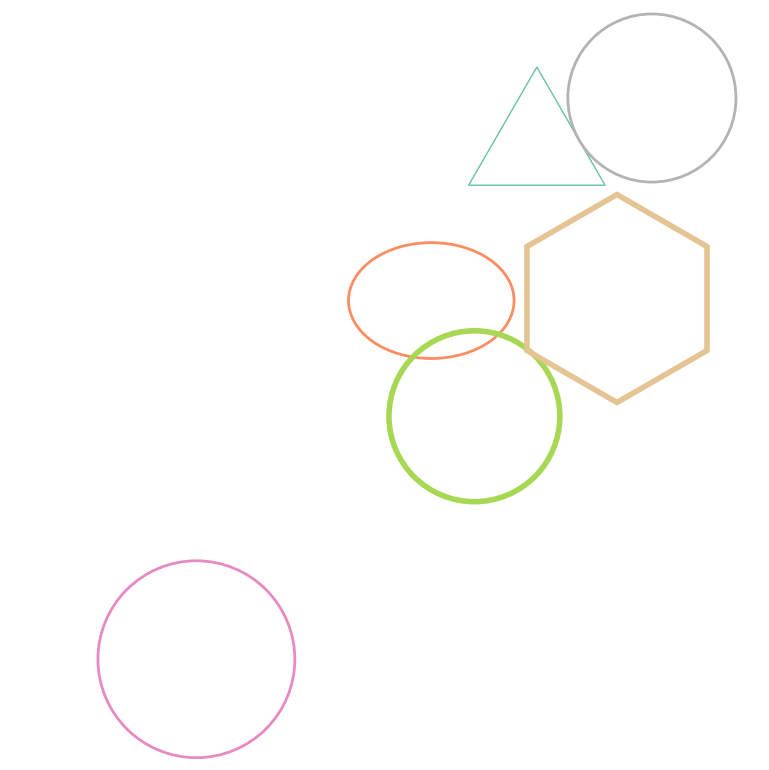[{"shape": "triangle", "thickness": 0.5, "radius": 0.51, "center": [0.697, 0.811]}, {"shape": "oval", "thickness": 1, "radius": 0.54, "center": [0.56, 0.61]}, {"shape": "circle", "thickness": 1, "radius": 0.64, "center": [0.255, 0.144]}, {"shape": "circle", "thickness": 2, "radius": 0.55, "center": [0.616, 0.459]}, {"shape": "hexagon", "thickness": 2, "radius": 0.68, "center": [0.801, 0.612]}, {"shape": "circle", "thickness": 1, "radius": 0.55, "center": [0.847, 0.873]}]